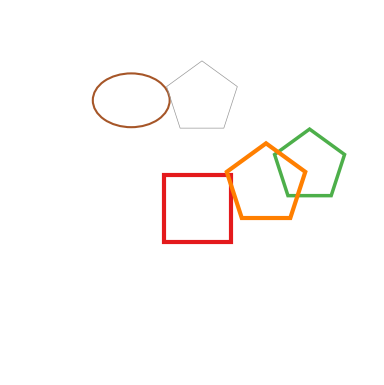[{"shape": "square", "thickness": 3, "radius": 0.44, "center": [0.514, 0.458]}, {"shape": "pentagon", "thickness": 2.5, "radius": 0.48, "center": [0.804, 0.569]}, {"shape": "pentagon", "thickness": 3, "radius": 0.54, "center": [0.691, 0.52]}, {"shape": "oval", "thickness": 1.5, "radius": 0.5, "center": [0.341, 0.739]}, {"shape": "pentagon", "thickness": 0.5, "radius": 0.48, "center": [0.525, 0.745]}]